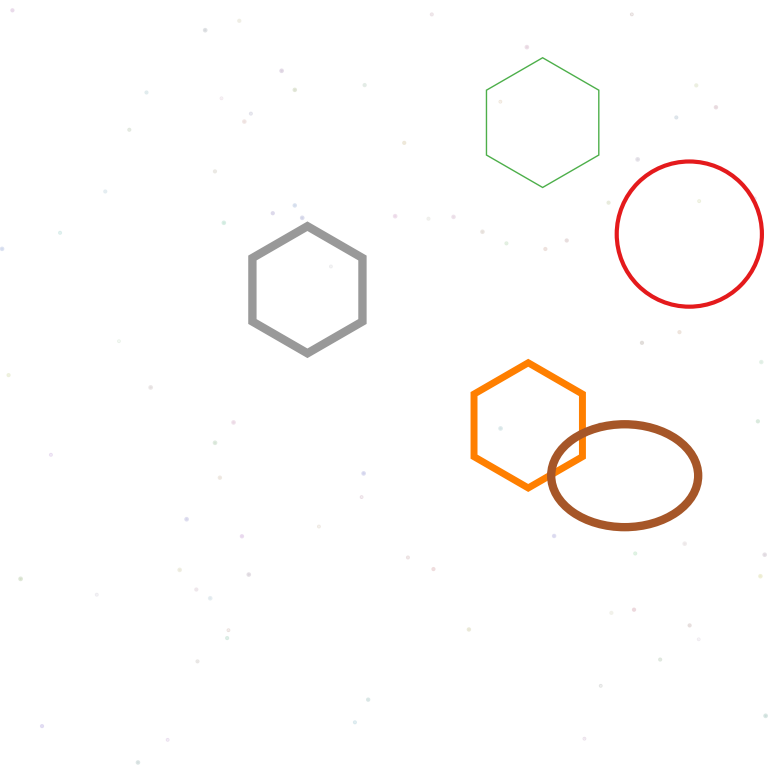[{"shape": "circle", "thickness": 1.5, "radius": 0.47, "center": [0.895, 0.696]}, {"shape": "hexagon", "thickness": 0.5, "radius": 0.42, "center": [0.705, 0.841]}, {"shape": "hexagon", "thickness": 2.5, "radius": 0.41, "center": [0.686, 0.448]}, {"shape": "oval", "thickness": 3, "radius": 0.48, "center": [0.811, 0.382]}, {"shape": "hexagon", "thickness": 3, "radius": 0.41, "center": [0.399, 0.624]}]